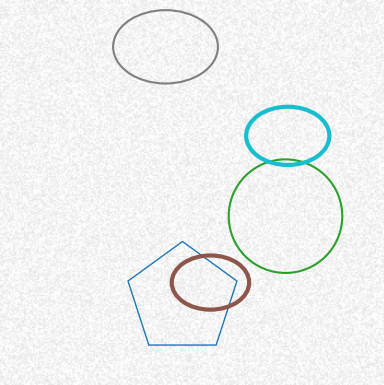[{"shape": "pentagon", "thickness": 1, "radius": 0.74, "center": [0.474, 0.224]}, {"shape": "circle", "thickness": 1.5, "radius": 0.74, "center": [0.742, 0.439]}, {"shape": "oval", "thickness": 3, "radius": 0.5, "center": [0.547, 0.266]}, {"shape": "oval", "thickness": 1.5, "radius": 0.68, "center": [0.43, 0.878]}, {"shape": "oval", "thickness": 3, "radius": 0.54, "center": [0.747, 0.647]}]